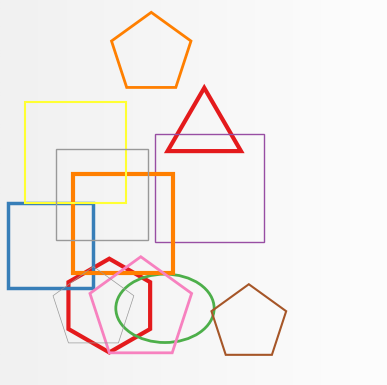[{"shape": "hexagon", "thickness": 3, "radius": 0.61, "center": [0.282, 0.206]}, {"shape": "triangle", "thickness": 3, "radius": 0.55, "center": [0.527, 0.662]}, {"shape": "square", "thickness": 2.5, "radius": 0.55, "center": [0.131, 0.362]}, {"shape": "oval", "thickness": 2, "radius": 0.63, "center": [0.426, 0.199]}, {"shape": "square", "thickness": 1, "radius": 0.7, "center": [0.54, 0.512]}, {"shape": "square", "thickness": 3, "radius": 0.64, "center": [0.318, 0.42]}, {"shape": "pentagon", "thickness": 2, "radius": 0.54, "center": [0.39, 0.86]}, {"shape": "square", "thickness": 1.5, "radius": 0.66, "center": [0.195, 0.605]}, {"shape": "pentagon", "thickness": 1.5, "radius": 0.51, "center": [0.642, 0.16]}, {"shape": "pentagon", "thickness": 2, "radius": 0.69, "center": [0.363, 0.195]}, {"shape": "pentagon", "thickness": 0.5, "radius": 0.55, "center": [0.241, 0.198]}, {"shape": "square", "thickness": 1, "radius": 0.59, "center": [0.264, 0.495]}]